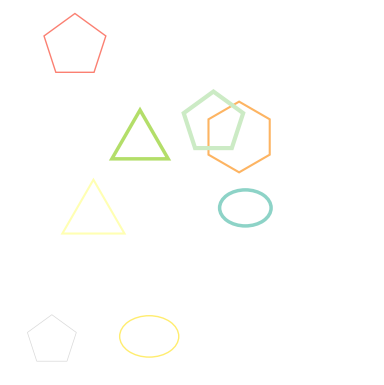[{"shape": "oval", "thickness": 2.5, "radius": 0.33, "center": [0.637, 0.46]}, {"shape": "triangle", "thickness": 1.5, "radius": 0.47, "center": [0.243, 0.44]}, {"shape": "pentagon", "thickness": 1, "radius": 0.42, "center": [0.195, 0.88]}, {"shape": "hexagon", "thickness": 1.5, "radius": 0.46, "center": [0.621, 0.644]}, {"shape": "triangle", "thickness": 2.5, "radius": 0.42, "center": [0.364, 0.63]}, {"shape": "pentagon", "thickness": 0.5, "radius": 0.33, "center": [0.135, 0.116]}, {"shape": "pentagon", "thickness": 3, "radius": 0.41, "center": [0.554, 0.681]}, {"shape": "oval", "thickness": 1, "radius": 0.38, "center": [0.388, 0.126]}]